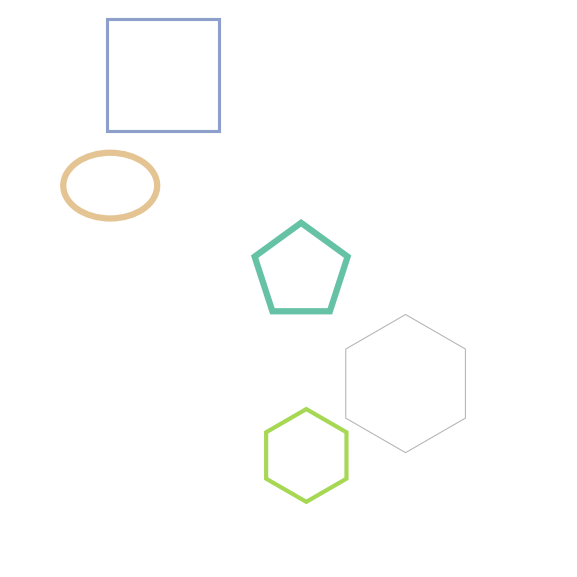[{"shape": "pentagon", "thickness": 3, "radius": 0.42, "center": [0.521, 0.529]}, {"shape": "square", "thickness": 1.5, "radius": 0.49, "center": [0.282, 0.869]}, {"shape": "hexagon", "thickness": 2, "radius": 0.4, "center": [0.53, 0.21]}, {"shape": "oval", "thickness": 3, "radius": 0.41, "center": [0.191, 0.678]}, {"shape": "hexagon", "thickness": 0.5, "radius": 0.6, "center": [0.702, 0.335]}]